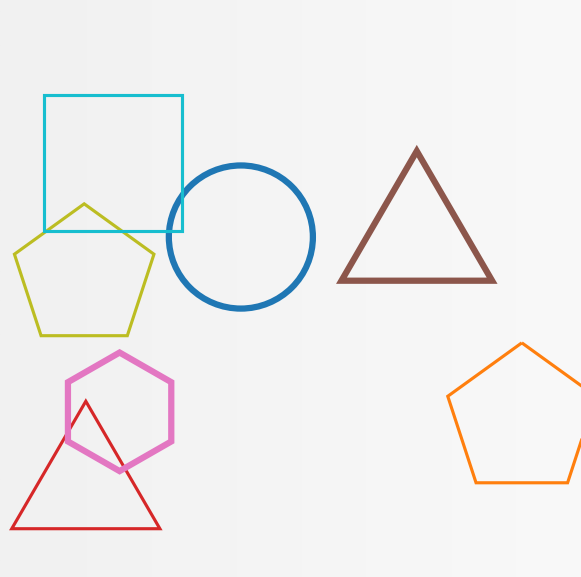[{"shape": "circle", "thickness": 3, "radius": 0.62, "center": [0.414, 0.589]}, {"shape": "pentagon", "thickness": 1.5, "radius": 0.67, "center": [0.898, 0.272]}, {"shape": "triangle", "thickness": 1.5, "radius": 0.74, "center": [0.148, 0.157]}, {"shape": "triangle", "thickness": 3, "radius": 0.75, "center": [0.717, 0.588]}, {"shape": "hexagon", "thickness": 3, "radius": 0.51, "center": [0.206, 0.286]}, {"shape": "pentagon", "thickness": 1.5, "radius": 0.63, "center": [0.145, 0.52]}, {"shape": "square", "thickness": 1.5, "radius": 0.59, "center": [0.194, 0.717]}]